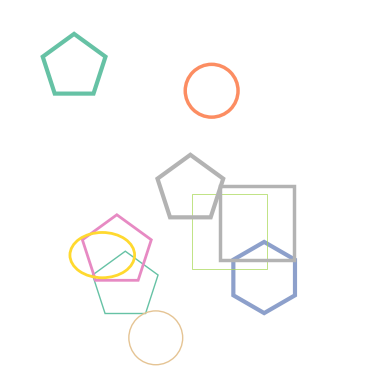[{"shape": "pentagon", "thickness": 1, "radius": 0.45, "center": [0.325, 0.258]}, {"shape": "pentagon", "thickness": 3, "radius": 0.43, "center": [0.192, 0.826]}, {"shape": "circle", "thickness": 2.5, "radius": 0.34, "center": [0.55, 0.764]}, {"shape": "hexagon", "thickness": 3, "radius": 0.46, "center": [0.686, 0.279]}, {"shape": "pentagon", "thickness": 2, "radius": 0.47, "center": [0.303, 0.348]}, {"shape": "square", "thickness": 0.5, "radius": 0.49, "center": [0.596, 0.398]}, {"shape": "oval", "thickness": 2, "radius": 0.42, "center": [0.266, 0.337]}, {"shape": "circle", "thickness": 1, "radius": 0.35, "center": [0.405, 0.123]}, {"shape": "square", "thickness": 2.5, "radius": 0.48, "center": [0.667, 0.42]}, {"shape": "pentagon", "thickness": 3, "radius": 0.45, "center": [0.494, 0.508]}]